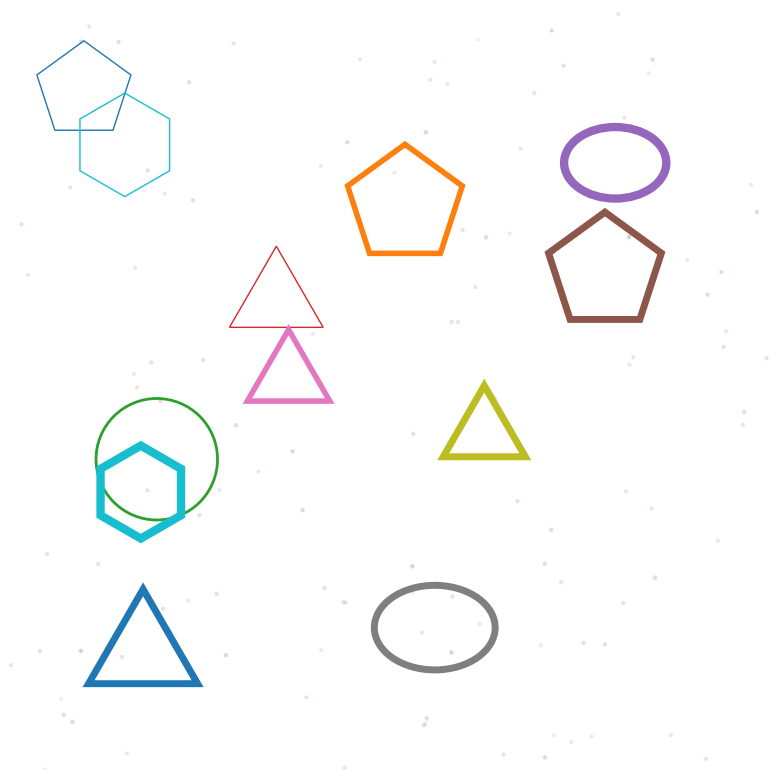[{"shape": "triangle", "thickness": 2.5, "radius": 0.41, "center": [0.186, 0.153]}, {"shape": "pentagon", "thickness": 0.5, "radius": 0.32, "center": [0.109, 0.883]}, {"shape": "pentagon", "thickness": 2, "radius": 0.39, "center": [0.526, 0.734]}, {"shape": "circle", "thickness": 1, "radius": 0.39, "center": [0.204, 0.404]}, {"shape": "triangle", "thickness": 0.5, "radius": 0.35, "center": [0.359, 0.61]}, {"shape": "oval", "thickness": 3, "radius": 0.33, "center": [0.799, 0.789]}, {"shape": "pentagon", "thickness": 2.5, "radius": 0.39, "center": [0.786, 0.647]}, {"shape": "triangle", "thickness": 2, "radius": 0.31, "center": [0.375, 0.51]}, {"shape": "oval", "thickness": 2.5, "radius": 0.39, "center": [0.565, 0.185]}, {"shape": "triangle", "thickness": 2.5, "radius": 0.31, "center": [0.629, 0.438]}, {"shape": "hexagon", "thickness": 3, "radius": 0.3, "center": [0.183, 0.361]}, {"shape": "hexagon", "thickness": 0.5, "radius": 0.34, "center": [0.162, 0.812]}]